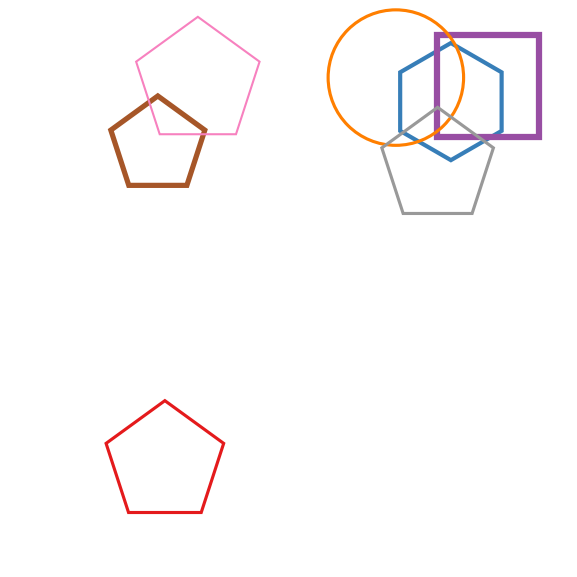[{"shape": "pentagon", "thickness": 1.5, "radius": 0.54, "center": [0.286, 0.198]}, {"shape": "hexagon", "thickness": 2, "radius": 0.51, "center": [0.781, 0.823]}, {"shape": "square", "thickness": 3, "radius": 0.44, "center": [0.845, 0.85]}, {"shape": "circle", "thickness": 1.5, "radius": 0.59, "center": [0.685, 0.865]}, {"shape": "pentagon", "thickness": 2.5, "radius": 0.43, "center": [0.273, 0.747]}, {"shape": "pentagon", "thickness": 1, "radius": 0.56, "center": [0.343, 0.858]}, {"shape": "pentagon", "thickness": 1.5, "radius": 0.51, "center": [0.758, 0.712]}]